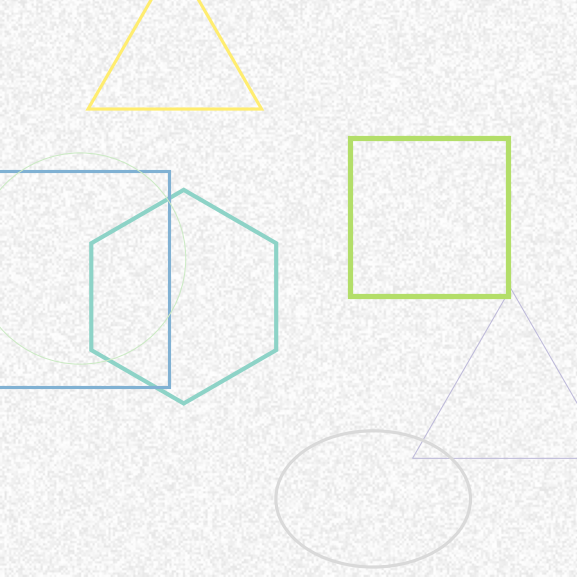[{"shape": "hexagon", "thickness": 2, "radius": 0.92, "center": [0.318, 0.485]}, {"shape": "triangle", "thickness": 0.5, "radius": 0.98, "center": [0.884, 0.304]}, {"shape": "square", "thickness": 1.5, "radius": 0.94, "center": [0.106, 0.517]}, {"shape": "square", "thickness": 2.5, "radius": 0.69, "center": [0.742, 0.623]}, {"shape": "oval", "thickness": 1.5, "radius": 0.84, "center": [0.646, 0.135]}, {"shape": "circle", "thickness": 0.5, "radius": 0.91, "center": [0.139, 0.551]}, {"shape": "triangle", "thickness": 1.5, "radius": 0.87, "center": [0.303, 0.897]}]